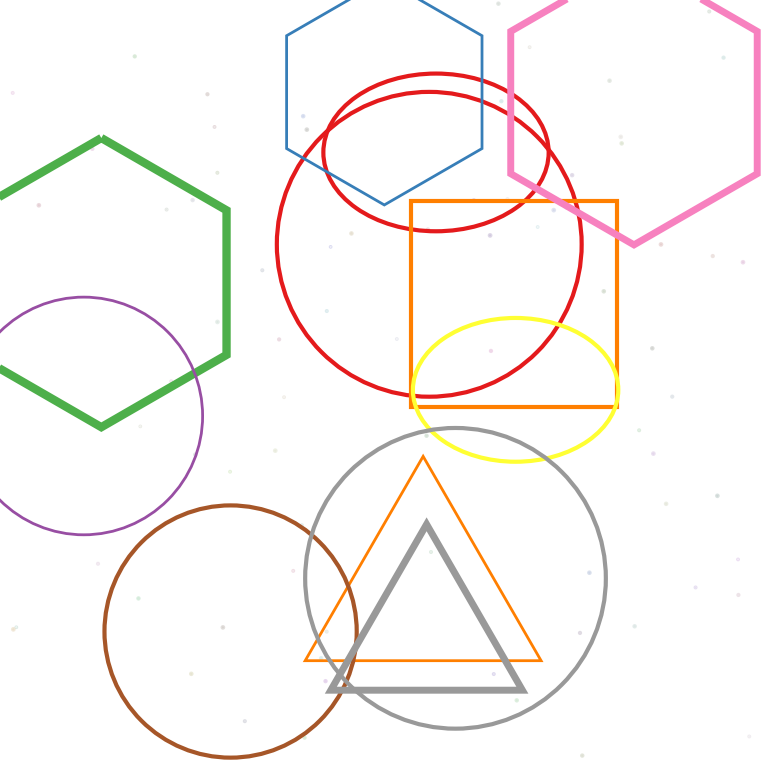[{"shape": "circle", "thickness": 1.5, "radius": 0.99, "center": [0.557, 0.683]}, {"shape": "oval", "thickness": 1.5, "radius": 0.73, "center": [0.566, 0.802]}, {"shape": "hexagon", "thickness": 1, "radius": 0.73, "center": [0.499, 0.88]}, {"shape": "hexagon", "thickness": 3, "radius": 0.94, "center": [0.132, 0.633]}, {"shape": "circle", "thickness": 1, "radius": 0.77, "center": [0.109, 0.46]}, {"shape": "triangle", "thickness": 1, "radius": 0.88, "center": [0.55, 0.23]}, {"shape": "square", "thickness": 1.5, "radius": 0.67, "center": [0.668, 0.605]}, {"shape": "oval", "thickness": 1.5, "radius": 0.67, "center": [0.67, 0.494]}, {"shape": "circle", "thickness": 1.5, "radius": 0.82, "center": [0.299, 0.18]}, {"shape": "hexagon", "thickness": 2.5, "radius": 0.92, "center": [0.823, 0.867]}, {"shape": "circle", "thickness": 1.5, "radius": 0.98, "center": [0.592, 0.249]}, {"shape": "triangle", "thickness": 2.5, "radius": 0.72, "center": [0.554, 0.175]}]